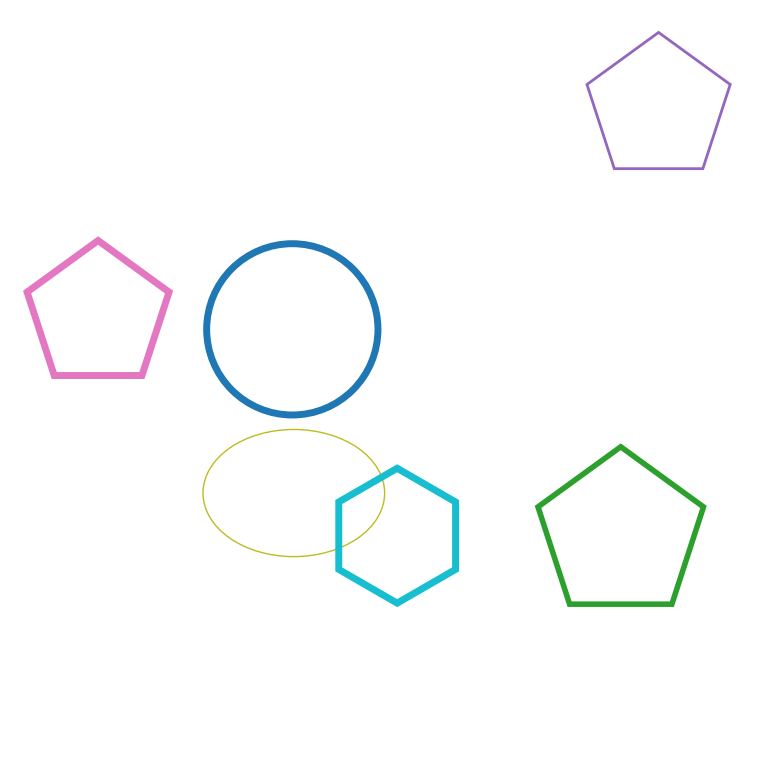[{"shape": "circle", "thickness": 2.5, "radius": 0.56, "center": [0.38, 0.572]}, {"shape": "pentagon", "thickness": 2, "radius": 0.56, "center": [0.806, 0.307]}, {"shape": "pentagon", "thickness": 1, "radius": 0.49, "center": [0.855, 0.86]}, {"shape": "pentagon", "thickness": 2.5, "radius": 0.48, "center": [0.127, 0.591]}, {"shape": "oval", "thickness": 0.5, "radius": 0.59, "center": [0.382, 0.36]}, {"shape": "hexagon", "thickness": 2.5, "radius": 0.44, "center": [0.516, 0.304]}]